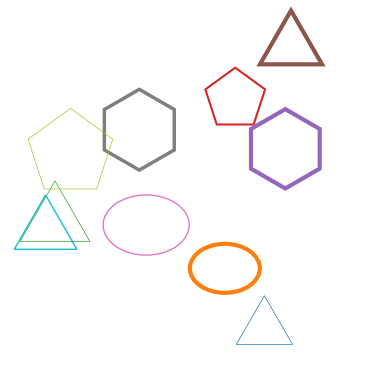[{"shape": "triangle", "thickness": 0.5, "radius": 0.42, "center": [0.687, 0.148]}, {"shape": "oval", "thickness": 3, "radius": 0.45, "center": [0.584, 0.303]}, {"shape": "triangle", "thickness": 0.5, "radius": 0.52, "center": [0.143, 0.425]}, {"shape": "pentagon", "thickness": 1.5, "radius": 0.41, "center": [0.611, 0.743]}, {"shape": "hexagon", "thickness": 3, "radius": 0.52, "center": [0.741, 0.613]}, {"shape": "triangle", "thickness": 3, "radius": 0.47, "center": [0.756, 0.879]}, {"shape": "oval", "thickness": 1, "radius": 0.56, "center": [0.38, 0.416]}, {"shape": "hexagon", "thickness": 2.5, "radius": 0.52, "center": [0.362, 0.663]}, {"shape": "pentagon", "thickness": 0.5, "radius": 0.58, "center": [0.183, 0.603]}, {"shape": "triangle", "thickness": 1, "radius": 0.47, "center": [0.118, 0.399]}]